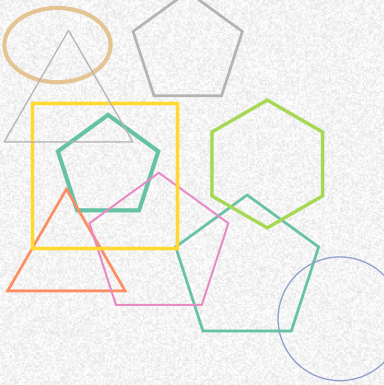[{"shape": "pentagon", "thickness": 3, "radius": 0.69, "center": [0.281, 0.565]}, {"shape": "pentagon", "thickness": 2, "radius": 0.98, "center": [0.642, 0.298]}, {"shape": "triangle", "thickness": 2, "radius": 0.88, "center": [0.172, 0.333]}, {"shape": "circle", "thickness": 1, "radius": 0.8, "center": [0.883, 0.172]}, {"shape": "pentagon", "thickness": 1.5, "radius": 0.95, "center": [0.413, 0.362]}, {"shape": "hexagon", "thickness": 2.5, "radius": 0.83, "center": [0.694, 0.574]}, {"shape": "square", "thickness": 2.5, "radius": 0.94, "center": [0.272, 0.544]}, {"shape": "oval", "thickness": 3, "radius": 0.69, "center": [0.149, 0.883]}, {"shape": "pentagon", "thickness": 2, "radius": 0.75, "center": [0.488, 0.872]}, {"shape": "triangle", "thickness": 1, "radius": 0.97, "center": [0.178, 0.728]}]